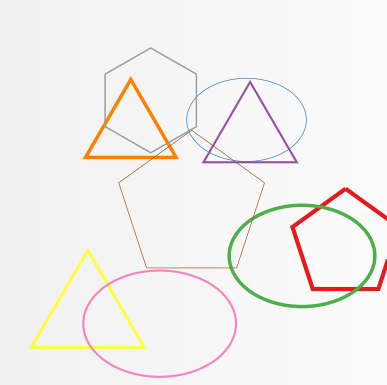[{"shape": "pentagon", "thickness": 3, "radius": 0.72, "center": [0.892, 0.366]}, {"shape": "oval", "thickness": 0.5, "radius": 0.77, "center": [0.636, 0.689]}, {"shape": "oval", "thickness": 2.5, "radius": 0.94, "center": [0.779, 0.335]}, {"shape": "triangle", "thickness": 1.5, "radius": 0.7, "center": [0.645, 0.648]}, {"shape": "triangle", "thickness": 2.5, "radius": 0.67, "center": [0.338, 0.659]}, {"shape": "triangle", "thickness": 2, "radius": 0.84, "center": [0.227, 0.182]}, {"shape": "pentagon", "thickness": 0.5, "radius": 0.99, "center": [0.495, 0.464]}, {"shape": "oval", "thickness": 1.5, "radius": 0.99, "center": [0.412, 0.159]}, {"shape": "hexagon", "thickness": 1, "radius": 0.68, "center": [0.389, 0.739]}]